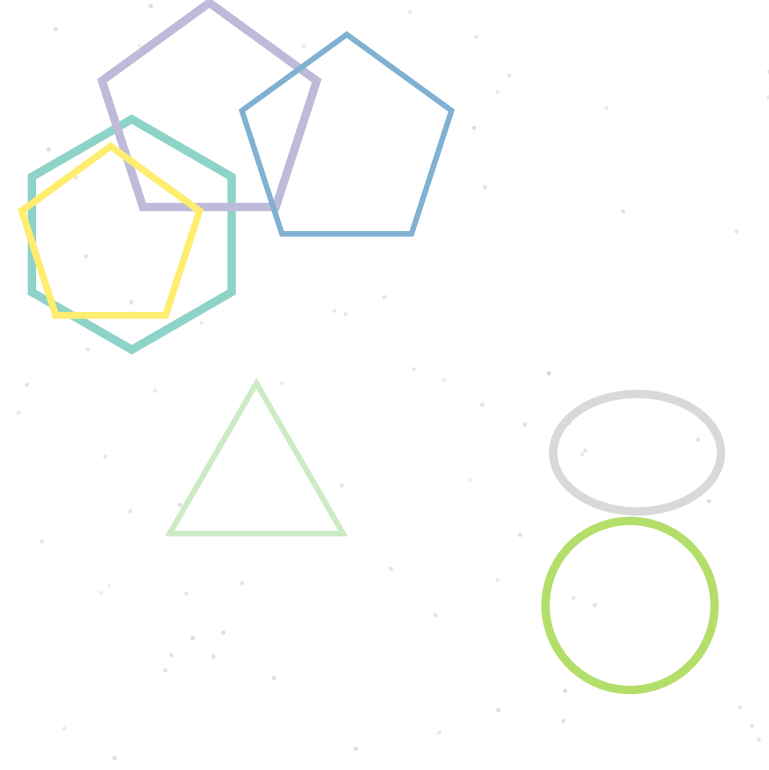[{"shape": "hexagon", "thickness": 3, "radius": 0.75, "center": [0.171, 0.696]}, {"shape": "pentagon", "thickness": 3, "radius": 0.73, "center": [0.272, 0.85]}, {"shape": "pentagon", "thickness": 2, "radius": 0.72, "center": [0.45, 0.812]}, {"shape": "circle", "thickness": 3, "radius": 0.55, "center": [0.818, 0.214]}, {"shape": "oval", "thickness": 3, "radius": 0.54, "center": [0.827, 0.412]}, {"shape": "triangle", "thickness": 2, "radius": 0.65, "center": [0.333, 0.372]}, {"shape": "pentagon", "thickness": 2.5, "radius": 0.61, "center": [0.144, 0.689]}]